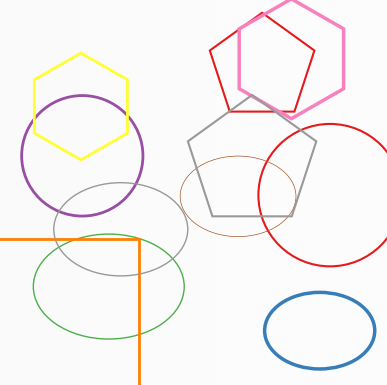[{"shape": "pentagon", "thickness": 1.5, "radius": 0.71, "center": [0.676, 0.825]}, {"shape": "circle", "thickness": 1.5, "radius": 0.92, "center": [0.852, 0.493]}, {"shape": "oval", "thickness": 2.5, "radius": 0.71, "center": [0.825, 0.141]}, {"shape": "oval", "thickness": 1, "radius": 0.97, "center": [0.281, 0.256]}, {"shape": "circle", "thickness": 2, "radius": 0.78, "center": [0.212, 0.595]}, {"shape": "square", "thickness": 2, "radius": 0.96, "center": [0.166, 0.187]}, {"shape": "hexagon", "thickness": 2, "radius": 0.69, "center": [0.209, 0.724]}, {"shape": "oval", "thickness": 0.5, "radius": 0.75, "center": [0.614, 0.49]}, {"shape": "hexagon", "thickness": 2.5, "radius": 0.78, "center": [0.752, 0.847]}, {"shape": "oval", "thickness": 1, "radius": 0.86, "center": [0.312, 0.404]}, {"shape": "pentagon", "thickness": 1.5, "radius": 0.87, "center": [0.651, 0.579]}]